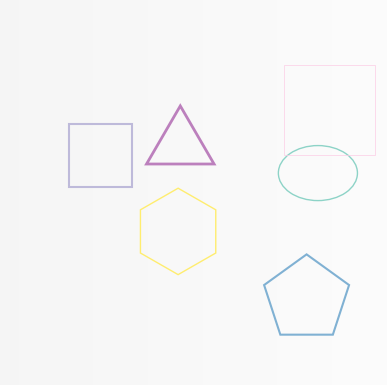[{"shape": "oval", "thickness": 1, "radius": 0.51, "center": [0.82, 0.55]}, {"shape": "square", "thickness": 1.5, "radius": 0.4, "center": [0.259, 0.596]}, {"shape": "pentagon", "thickness": 1.5, "radius": 0.58, "center": [0.791, 0.224]}, {"shape": "square", "thickness": 0.5, "radius": 0.58, "center": [0.85, 0.715]}, {"shape": "triangle", "thickness": 2, "radius": 0.5, "center": [0.465, 0.624]}, {"shape": "hexagon", "thickness": 1, "radius": 0.56, "center": [0.46, 0.399]}]